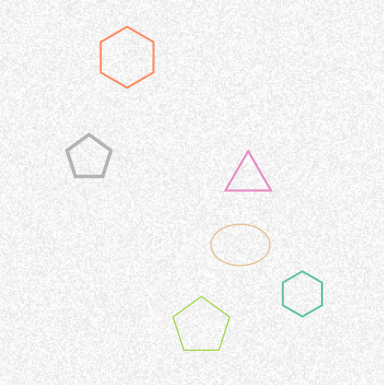[{"shape": "hexagon", "thickness": 1.5, "radius": 0.29, "center": [0.785, 0.237]}, {"shape": "hexagon", "thickness": 1.5, "radius": 0.4, "center": [0.33, 0.851]}, {"shape": "triangle", "thickness": 1.5, "radius": 0.34, "center": [0.645, 0.539]}, {"shape": "pentagon", "thickness": 1, "radius": 0.39, "center": [0.523, 0.153]}, {"shape": "oval", "thickness": 1, "radius": 0.38, "center": [0.624, 0.364]}, {"shape": "pentagon", "thickness": 2.5, "radius": 0.3, "center": [0.231, 0.59]}]